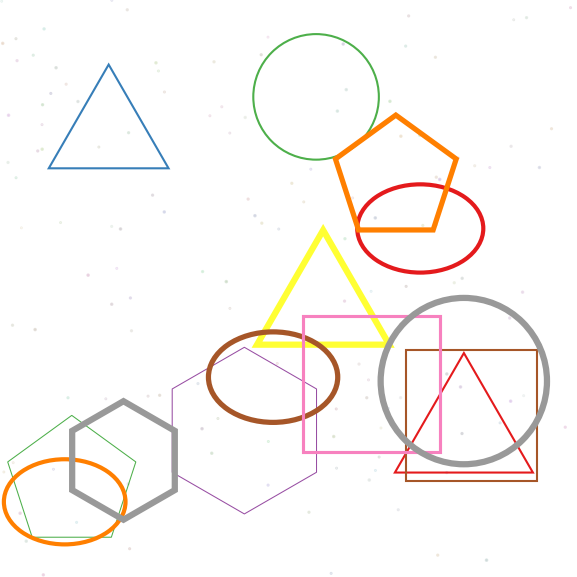[{"shape": "triangle", "thickness": 1, "radius": 0.69, "center": [0.803, 0.25]}, {"shape": "oval", "thickness": 2, "radius": 0.55, "center": [0.728, 0.604]}, {"shape": "triangle", "thickness": 1, "radius": 0.6, "center": [0.188, 0.768]}, {"shape": "pentagon", "thickness": 0.5, "radius": 0.58, "center": [0.124, 0.163]}, {"shape": "circle", "thickness": 1, "radius": 0.54, "center": [0.547, 0.831]}, {"shape": "hexagon", "thickness": 0.5, "radius": 0.72, "center": [0.423, 0.253]}, {"shape": "pentagon", "thickness": 2.5, "radius": 0.55, "center": [0.685, 0.69]}, {"shape": "oval", "thickness": 2, "radius": 0.53, "center": [0.112, 0.13]}, {"shape": "triangle", "thickness": 3, "radius": 0.66, "center": [0.56, 0.468]}, {"shape": "oval", "thickness": 2.5, "radius": 0.56, "center": [0.473, 0.346]}, {"shape": "square", "thickness": 1, "radius": 0.57, "center": [0.816, 0.28]}, {"shape": "square", "thickness": 1.5, "radius": 0.59, "center": [0.643, 0.334]}, {"shape": "hexagon", "thickness": 3, "radius": 0.51, "center": [0.214, 0.202]}, {"shape": "circle", "thickness": 3, "radius": 0.72, "center": [0.803, 0.339]}]